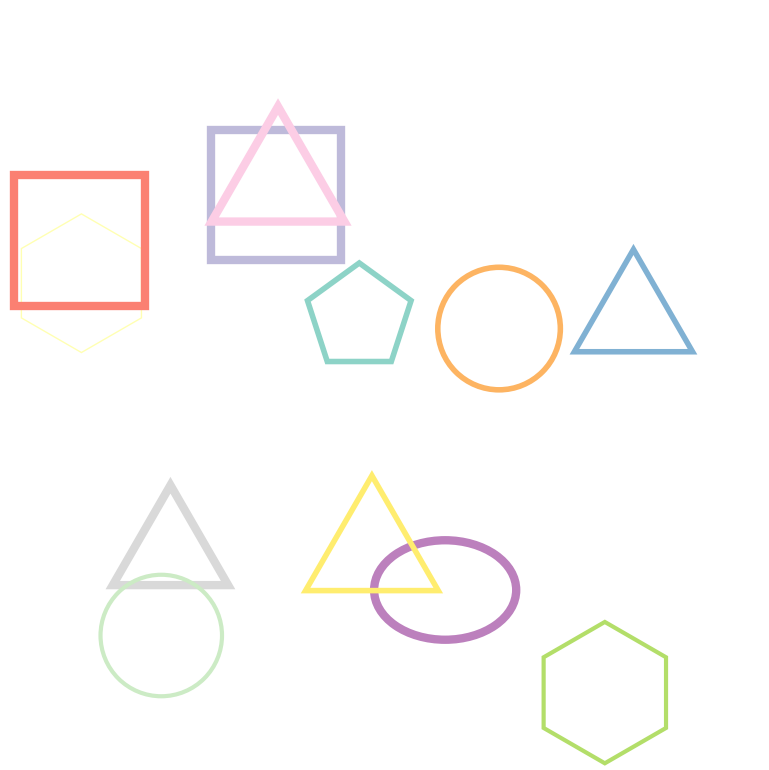[{"shape": "pentagon", "thickness": 2, "radius": 0.35, "center": [0.467, 0.588]}, {"shape": "hexagon", "thickness": 0.5, "radius": 0.45, "center": [0.106, 0.632]}, {"shape": "square", "thickness": 3, "radius": 0.42, "center": [0.358, 0.747]}, {"shape": "square", "thickness": 3, "radius": 0.42, "center": [0.103, 0.687]}, {"shape": "triangle", "thickness": 2, "radius": 0.44, "center": [0.823, 0.587]}, {"shape": "circle", "thickness": 2, "radius": 0.4, "center": [0.648, 0.573]}, {"shape": "hexagon", "thickness": 1.5, "radius": 0.46, "center": [0.785, 0.1]}, {"shape": "triangle", "thickness": 3, "radius": 0.5, "center": [0.361, 0.762]}, {"shape": "triangle", "thickness": 3, "radius": 0.43, "center": [0.221, 0.283]}, {"shape": "oval", "thickness": 3, "radius": 0.46, "center": [0.578, 0.234]}, {"shape": "circle", "thickness": 1.5, "radius": 0.39, "center": [0.209, 0.175]}, {"shape": "triangle", "thickness": 2, "radius": 0.5, "center": [0.483, 0.283]}]